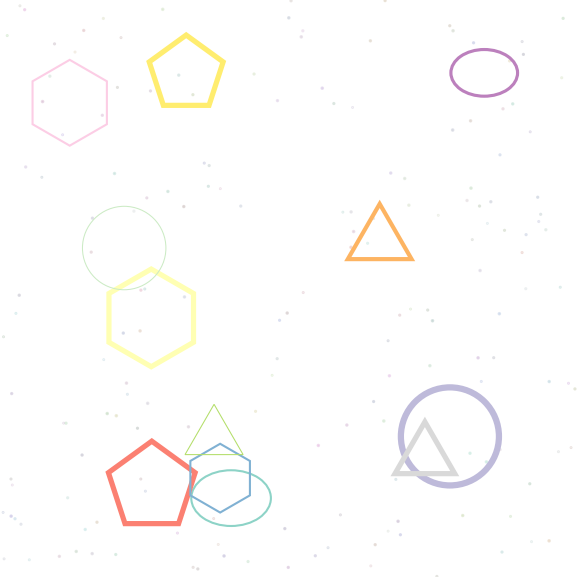[{"shape": "oval", "thickness": 1, "radius": 0.34, "center": [0.4, 0.137]}, {"shape": "hexagon", "thickness": 2.5, "radius": 0.42, "center": [0.262, 0.449]}, {"shape": "circle", "thickness": 3, "radius": 0.42, "center": [0.779, 0.243]}, {"shape": "pentagon", "thickness": 2.5, "radius": 0.39, "center": [0.263, 0.156]}, {"shape": "hexagon", "thickness": 1, "radius": 0.3, "center": [0.381, 0.171]}, {"shape": "triangle", "thickness": 2, "radius": 0.32, "center": [0.657, 0.582]}, {"shape": "triangle", "thickness": 0.5, "radius": 0.29, "center": [0.371, 0.241]}, {"shape": "hexagon", "thickness": 1, "radius": 0.37, "center": [0.121, 0.821]}, {"shape": "triangle", "thickness": 2.5, "radius": 0.3, "center": [0.736, 0.209]}, {"shape": "oval", "thickness": 1.5, "radius": 0.29, "center": [0.839, 0.873]}, {"shape": "circle", "thickness": 0.5, "radius": 0.36, "center": [0.215, 0.57]}, {"shape": "pentagon", "thickness": 2.5, "radius": 0.34, "center": [0.322, 0.871]}]